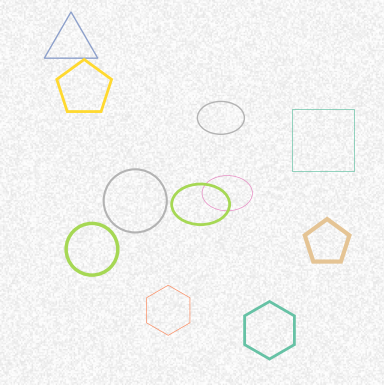[{"shape": "square", "thickness": 0.5, "radius": 0.41, "center": [0.839, 0.636]}, {"shape": "hexagon", "thickness": 2, "radius": 0.37, "center": [0.7, 0.142]}, {"shape": "hexagon", "thickness": 0.5, "radius": 0.33, "center": [0.437, 0.194]}, {"shape": "triangle", "thickness": 1, "radius": 0.4, "center": [0.184, 0.889]}, {"shape": "oval", "thickness": 0.5, "radius": 0.33, "center": [0.59, 0.498]}, {"shape": "circle", "thickness": 2.5, "radius": 0.34, "center": [0.239, 0.353]}, {"shape": "oval", "thickness": 2, "radius": 0.38, "center": [0.521, 0.469]}, {"shape": "pentagon", "thickness": 2, "radius": 0.37, "center": [0.219, 0.771]}, {"shape": "pentagon", "thickness": 3, "radius": 0.31, "center": [0.85, 0.37]}, {"shape": "oval", "thickness": 1, "radius": 0.31, "center": [0.574, 0.694]}, {"shape": "circle", "thickness": 1.5, "radius": 0.41, "center": [0.351, 0.478]}]